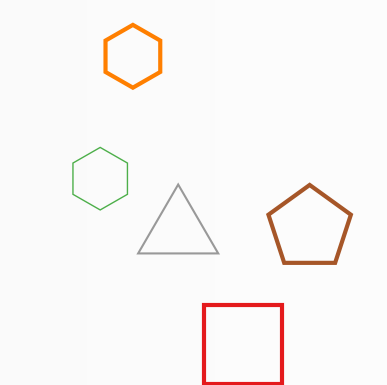[{"shape": "square", "thickness": 3, "radius": 0.51, "center": [0.627, 0.105]}, {"shape": "hexagon", "thickness": 1, "radius": 0.41, "center": [0.259, 0.536]}, {"shape": "hexagon", "thickness": 3, "radius": 0.41, "center": [0.343, 0.854]}, {"shape": "pentagon", "thickness": 3, "radius": 0.56, "center": [0.799, 0.408]}, {"shape": "triangle", "thickness": 1.5, "radius": 0.6, "center": [0.46, 0.401]}]